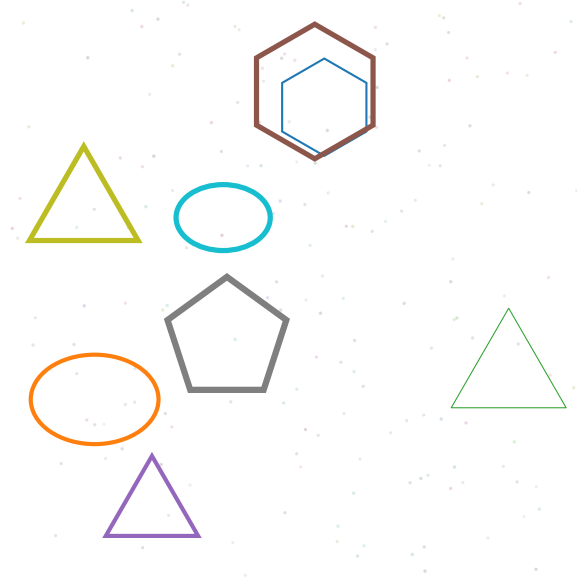[{"shape": "hexagon", "thickness": 1, "radius": 0.42, "center": [0.562, 0.814]}, {"shape": "oval", "thickness": 2, "radius": 0.55, "center": [0.164, 0.308]}, {"shape": "triangle", "thickness": 0.5, "radius": 0.57, "center": [0.881, 0.351]}, {"shape": "triangle", "thickness": 2, "radius": 0.46, "center": [0.263, 0.117]}, {"shape": "hexagon", "thickness": 2.5, "radius": 0.58, "center": [0.545, 0.841]}, {"shape": "pentagon", "thickness": 3, "radius": 0.54, "center": [0.393, 0.412]}, {"shape": "triangle", "thickness": 2.5, "radius": 0.54, "center": [0.145, 0.637]}, {"shape": "oval", "thickness": 2.5, "radius": 0.41, "center": [0.386, 0.622]}]